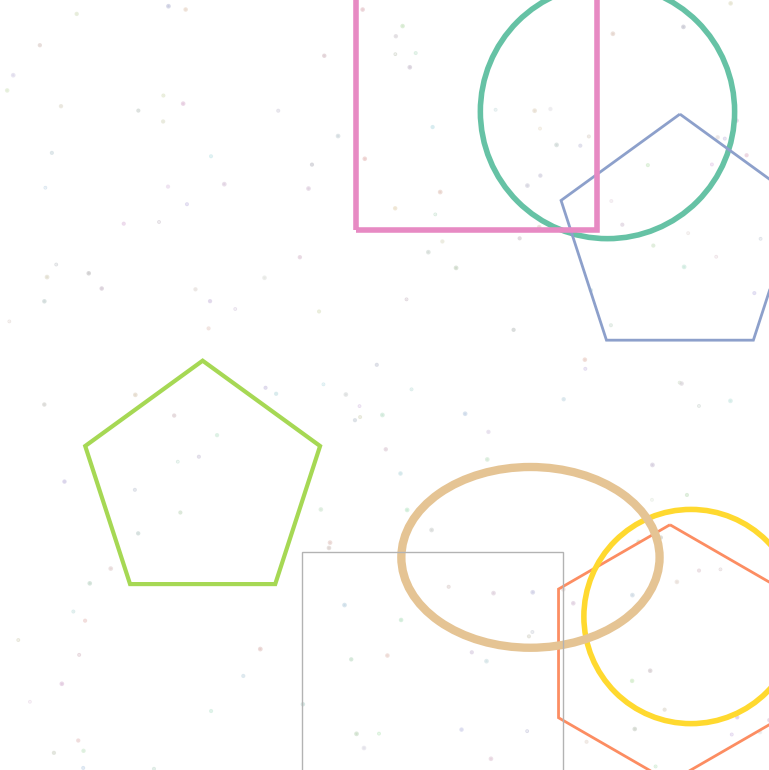[{"shape": "circle", "thickness": 2, "radius": 0.83, "center": [0.789, 0.855]}, {"shape": "hexagon", "thickness": 1, "radius": 0.84, "center": [0.87, 0.151]}, {"shape": "pentagon", "thickness": 1, "radius": 0.81, "center": [0.883, 0.69]}, {"shape": "square", "thickness": 2, "radius": 0.78, "center": [0.619, 0.858]}, {"shape": "pentagon", "thickness": 1.5, "radius": 0.8, "center": [0.263, 0.371]}, {"shape": "circle", "thickness": 2, "radius": 0.7, "center": [0.897, 0.199]}, {"shape": "oval", "thickness": 3, "radius": 0.84, "center": [0.689, 0.276]}, {"shape": "square", "thickness": 0.5, "radius": 0.85, "center": [0.561, 0.114]}]